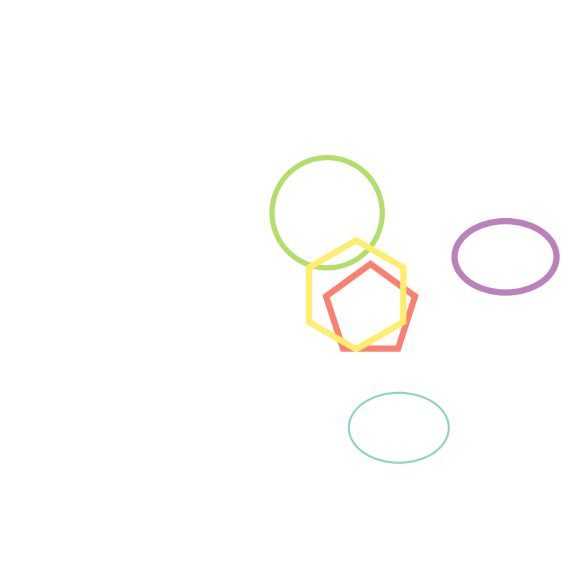[{"shape": "oval", "thickness": 1, "radius": 0.43, "center": [0.691, 0.258]}, {"shape": "pentagon", "thickness": 3, "radius": 0.4, "center": [0.642, 0.461]}, {"shape": "circle", "thickness": 2.5, "radius": 0.48, "center": [0.567, 0.631]}, {"shape": "oval", "thickness": 3, "radius": 0.44, "center": [0.875, 0.554]}, {"shape": "hexagon", "thickness": 3, "radius": 0.47, "center": [0.617, 0.489]}]